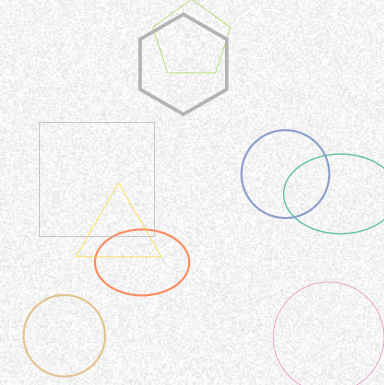[{"shape": "oval", "thickness": 1, "radius": 0.74, "center": [0.885, 0.496]}, {"shape": "oval", "thickness": 1.5, "radius": 0.61, "center": [0.369, 0.318]}, {"shape": "circle", "thickness": 1.5, "radius": 0.57, "center": [0.741, 0.548]}, {"shape": "circle", "thickness": 0.5, "radius": 0.72, "center": [0.854, 0.124]}, {"shape": "pentagon", "thickness": 0.5, "radius": 0.53, "center": [0.498, 0.896]}, {"shape": "triangle", "thickness": 0.5, "radius": 0.64, "center": [0.308, 0.397]}, {"shape": "circle", "thickness": 1.5, "radius": 0.53, "center": [0.167, 0.128]}, {"shape": "hexagon", "thickness": 2.5, "radius": 0.65, "center": [0.476, 0.833]}, {"shape": "square", "thickness": 0.5, "radius": 0.74, "center": [0.251, 0.535]}]